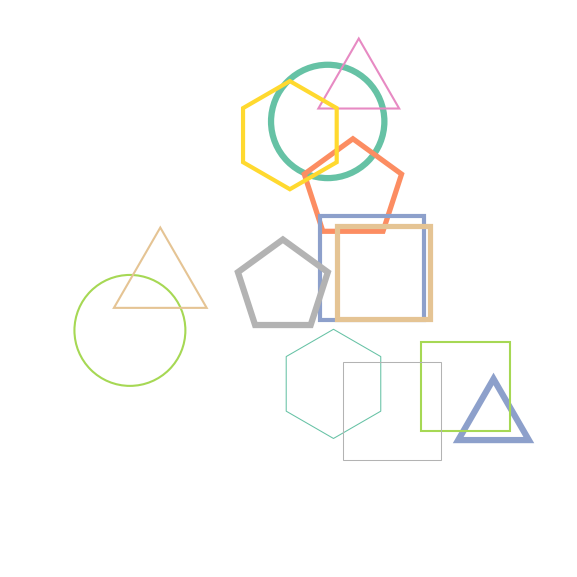[{"shape": "circle", "thickness": 3, "radius": 0.49, "center": [0.567, 0.789]}, {"shape": "hexagon", "thickness": 0.5, "radius": 0.47, "center": [0.577, 0.334]}, {"shape": "pentagon", "thickness": 2.5, "radius": 0.44, "center": [0.611, 0.67]}, {"shape": "square", "thickness": 2, "radius": 0.45, "center": [0.644, 0.534]}, {"shape": "triangle", "thickness": 3, "radius": 0.35, "center": [0.855, 0.272]}, {"shape": "triangle", "thickness": 1, "radius": 0.4, "center": [0.621, 0.852]}, {"shape": "square", "thickness": 1, "radius": 0.38, "center": [0.806, 0.33]}, {"shape": "circle", "thickness": 1, "radius": 0.48, "center": [0.225, 0.427]}, {"shape": "hexagon", "thickness": 2, "radius": 0.47, "center": [0.502, 0.765]}, {"shape": "square", "thickness": 2.5, "radius": 0.4, "center": [0.664, 0.527]}, {"shape": "triangle", "thickness": 1, "radius": 0.46, "center": [0.278, 0.512]}, {"shape": "square", "thickness": 0.5, "radius": 0.42, "center": [0.678, 0.287]}, {"shape": "pentagon", "thickness": 3, "radius": 0.41, "center": [0.49, 0.503]}]